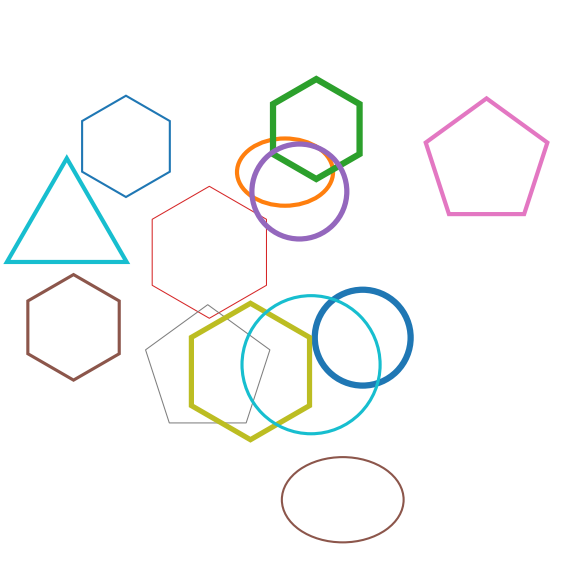[{"shape": "circle", "thickness": 3, "radius": 0.41, "center": [0.628, 0.414]}, {"shape": "hexagon", "thickness": 1, "radius": 0.44, "center": [0.218, 0.746]}, {"shape": "oval", "thickness": 2, "radius": 0.42, "center": [0.494, 0.701]}, {"shape": "hexagon", "thickness": 3, "radius": 0.43, "center": [0.548, 0.776]}, {"shape": "hexagon", "thickness": 0.5, "radius": 0.57, "center": [0.362, 0.562]}, {"shape": "circle", "thickness": 2.5, "radius": 0.41, "center": [0.518, 0.668]}, {"shape": "oval", "thickness": 1, "radius": 0.53, "center": [0.593, 0.134]}, {"shape": "hexagon", "thickness": 1.5, "radius": 0.46, "center": [0.127, 0.432]}, {"shape": "pentagon", "thickness": 2, "radius": 0.55, "center": [0.842, 0.718]}, {"shape": "pentagon", "thickness": 0.5, "radius": 0.57, "center": [0.36, 0.358]}, {"shape": "hexagon", "thickness": 2.5, "radius": 0.59, "center": [0.434, 0.356]}, {"shape": "triangle", "thickness": 2, "radius": 0.6, "center": [0.116, 0.605]}, {"shape": "circle", "thickness": 1.5, "radius": 0.6, "center": [0.539, 0.368]}]